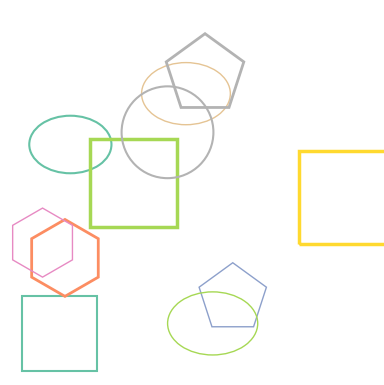[{"shape": "oval", "thickness": 1.5, "radius": 0.53, "center": [0.183, 0.625]}, {"shape": "square", "thickness": 1.5, "radius": 0.48, "center": [0.155, 0.134]}, {"shape": "hexagon", "thickness": 2, "radius": 0.5, "center": [0.169, 0.33]}, {"shape": "pentagon", "thickness": 1, "radius": 0.46, "center": [0.605, 0.226]}, {"shape": "hexagon", "thickness": 1, "radius": 0.45, "center": [0.111, 0.37]}, {"shape": "oval", "thickness": 1, "radius": 0.59, "center": [0.552, 0.16]}, {"shape": "square", "thickness": 2.5, "radius": 0.57, "center": [0.347, 0.523]}, {"shape": "square", "thickness": 2.5, "radius": 0.6, "center": [0.896, 0.487]}, {"shape": "oval", "thickness": 1, "radius": 0.58, "center": [0.483, 0.757]}, {"shape": "pentagon", "thickness": 2, "radius": 0.53, "center": [0.533, 0.807]}, {"shape": "circle", "thickness": 1.5, "radius": 0.6, "center": [0.435, 0.656]}]